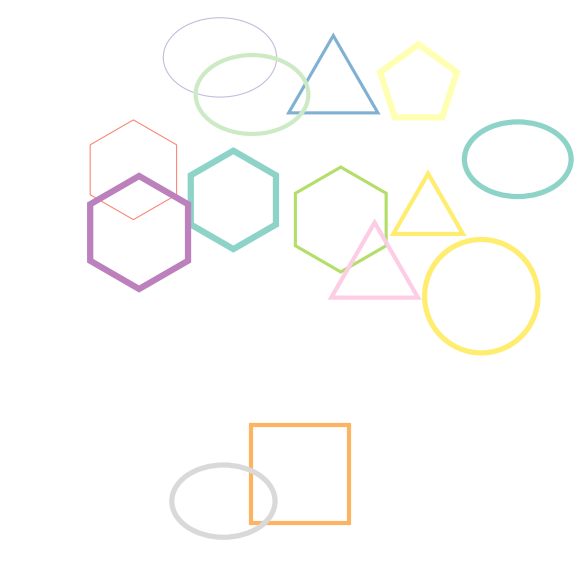[{"shape": "oval", "thickness": 2.5, "radius": 0.46, "center": [0.897, 0.723]}, {"shape": "hexagon", "thickness": 3, "radius": 0.43, "center": [0.404, 0.653]}, {"shape": "pentagon", "thickness": 3, "radius": 0.35, "center": [0.725, 0.852]}, {"shape": "oval", "thickness": 0.5, "radius": 0.49, "center": [0.381, 0.9]}, {"shape": "hexagon", "thickness": 0.5, "radius": 0.43, "center": [0.231, 0.705]}, {"shape": "triangle", "thickness": 1.5, "radius": 0.45, "center": [0.577, 0.848]}, {"shape": "square", "thickness": 2, "radius": 0.42, "center": [0.519, 0.179]}, {"shape": "hexagon", "thickness": 1.5, "radius": 0.45, "center": [0.59, 0.619]}, {"shape": "triangle", "thickness": 2, "radius": 0.43, "center": [0.649, 0.527]}, {"shape": "oval", "thickness": 2.5, "radius": 0.45, "center": [0.387, 0.131]}, {"shape": "hexagon", "thickness": 3, "radius": 0.49, "center": [0.241, 0.597]}, {"shape": "oval", "thickness": 2, "radius": 0.49, "center": [0.436, 0.835]}, {"shape": "circle", "thickness": 2.5, "radius": 0.49, "center": [0.833, 0.486]}, {"shape": "triangle", "thickness": 2, "radius": 0.35, "center": [0.741, 0.629]}]